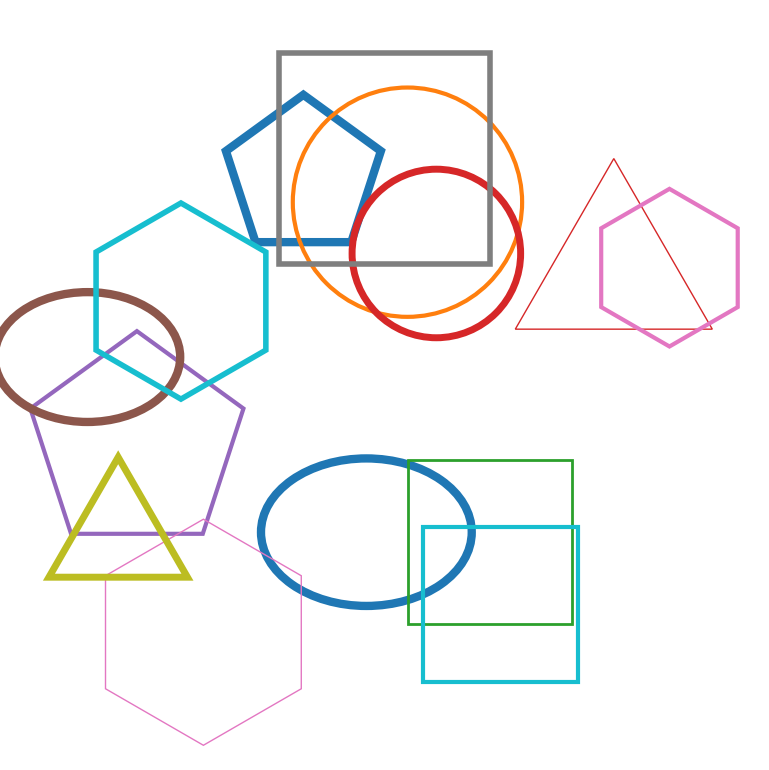[{"shape": "pentagon", "thickness": 3, "radius": 0.53, "center": [0.394, 0.771]}, {"shape": "oval", "thickness": 3, "radius": 0.68, "center": [0.476, 0.309]}, {"shape": "circle", "thickness": 1.5, "radius": 0.74, "center": [0.529, 0.737]}, {"shape": "square", "thickness": 1, "radius": 0.53, "center": [0.636, 0.296]}, {"shape": "circle", "thickness": 2.5, "radius": 0.55, "center": [0.567, 0.671]}, {"shape": "triangle", "thickness": 0.5, "radius": 0.74, "center": [0.797, 0.646]}, {"shape": "pentagon", "thickness": 1.5, "radius": 0.73, "center": [0.178, 0.424]}, {"shape": "oval", "thickness": 3, "radius": 0.6, "center": [0.114, 0.536]}, {"shape": "hexagon", "thickness": 0.5, "radius": 0.73, "center": [0.264, 0.179]}, {"shape": "hexagon", "thickness": 1.5, "radius": 0.51, "center": [0.869, 0.652]}, {"shape": "square", "thickness": 2, "radius": 0.69, "center": [0.499, 0.795]}, {"shape": "triangle", "thickness": 2.5, "radius": 0.52, "center": [0.153, 0.302]}, {"shape": "square", "thickness": 1.5, "radius": 0.5, "center": [0.65, 0.215]}, {"shape": "hexagon", "thickness": 2, "radius": 0.64, "center": [0.235, 0.609]}]